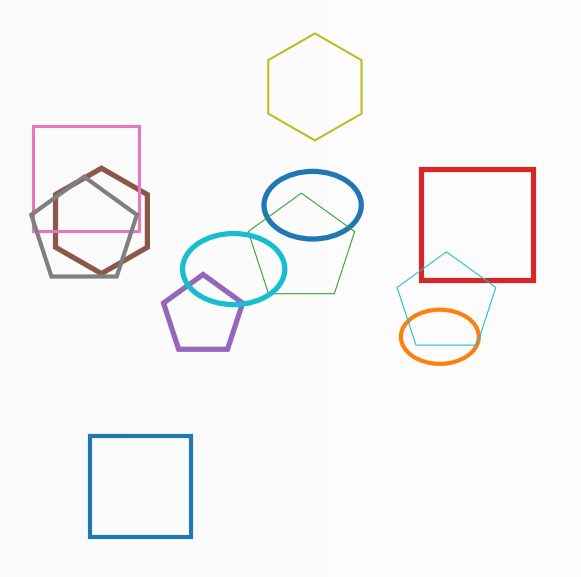[{"shape": "square", "thickness": 2, "radius": 0.44, "center": [0.242, 0.157]}, {"shape": "oval", "thickness": 2.5, "radius": 0.42, "center": [0.538, 0.644]}, {"shape": "oval", "thickness": 2, "radius": 0.34, "center": [0.757, 0.416]}, {"shape": "pentagon", "thickness": 0.5, "radius": 0.48, "center": [0.519, 0.568]}, {"shape": "square", "thickness": 2.5, "radius": 0.48, "center": [0.821, 0.61]}, {"shape": "pentagon", "thickness": 2.5, "radius": 0.36, "center": [0.349, 0.452]}, {"shape": "hexagon", "thickness": 2.5, "radius": 0.46, "center": [0.175, 0.617]}, {"shape": "square", "thickness": 1.5, "radius": 0.46, "center": [0.147, 0.69]}, {"shape": "pentagon", "thickness": 2, "radius": 0.48, "center": [0.145, 0.598]}, {"shape": "hexagon", "thickness": 1, "radius": 0.46, "center": [0.542, 0.849]}, {"shape": "oval", "thickness": 2.5, "radius": 0.44, "center": [0.402, 0.533]}, {"shape": "pentagon", "thickness": 0.5, "radius": 0.45, "center": [0.768, 0.474]}]